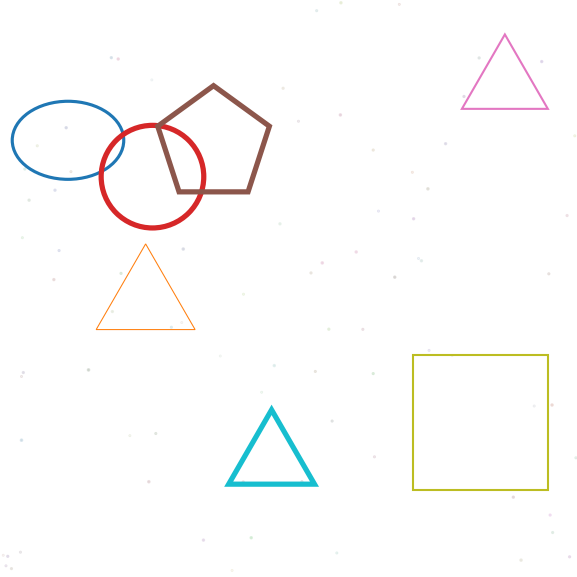[{"shape": "oval", "thickness": 1.5, "radius": 0.48, "center": [0.118, 0.756]}, {"shape": "triangle", "thickness": 0.5, "radius": 0.49, "center": [0.252, 0.478]}, {"shape": "circle", "thickness": 2.5, "radius": 0.44, "center": [0.264, 0.693]}, {"shape": "pentagon", "thickness": 2.5, "radius": 0.51, "center": [0.37, 0.749]}, {"shape": "triangle", "thickness": 1, "radius": 0.43, "center": [0.874, 0.854]}, {"shape": "square", "thickness": 1, "radius": 0.59, "center": [0.832, 0.267]}, {"shape": "triangle", "thickness": 2.5, "radius": 0.43, "center": [0.47, 0.204]}]